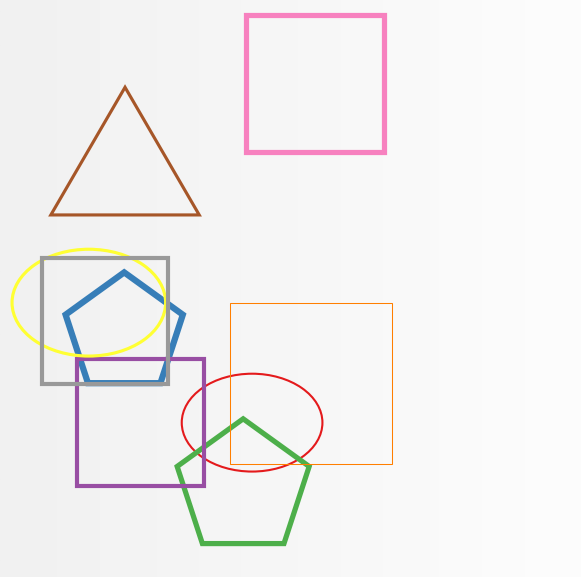[{"shape": "oval", "thickness": 1, "radius": 0.61, "center": [0.434, 0.267]}, {"shape": "pentagon", "thickness": 3, "radius": 0.53, "center": [0.214, 0.421]}, {"shape": "pentagon", "thickness": 2.5, "radius": 0.6, "center": [0.418, 0.154]}, {"shape": "square", "thickness": 2, "radius": 0.55, "center": [0.242, 0.268]}, {"shape": "square", "thickness": 0.5, "radius": 0.7, "center": [0.535, 0.335]}, {"shape": "oval", "thickness": 1.5, "radius": 0.66, "center": [0.153, 0.475]}, {"shape": "triangle", "thickness": 1.5, "radius": 0.74, "center": [0.215, 0.701]}, {"shape": "square", "thickness": 2.5, "radius": 0.59, "center": [0.542, 0.855]}, {"shape": "square", "thickness": 2, "radius": 0.54, "center": [0.181, 0.443]}]